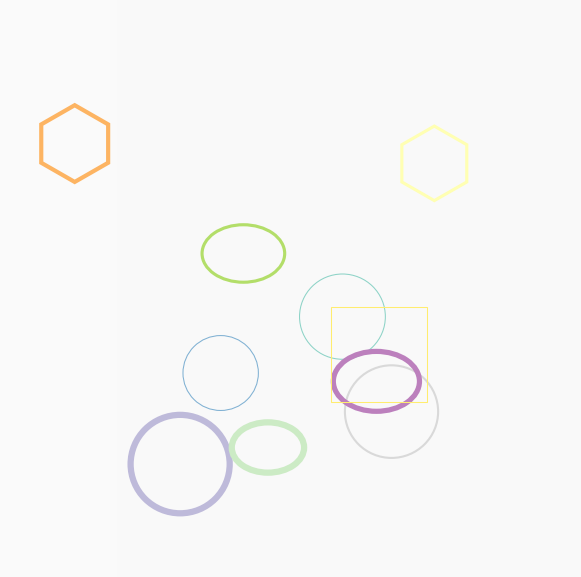[{"shape": "circle", "thickness": 0.5, "radius": 0.37, "center": [0.589, 0.451]}, {"shape": "hexagon", "thickness": 1.5, "radius": 0.32, "center": [0.747, 0.716]}, {"shape": "circle", "thickness": 3, "radius": 0.43, "center": [0.31, 0.196]}, {"shape": "circle", "thickness": 0.5, "radius": 0.32, "center": [0.38, 0.353]}, {"shape": "hexagon", "thickness": 2, "radius": 0.33, "center": [0.129, 0.751]}, {"shape": "oval", "thickness": 1.5, "radius": 0.36, "center": [0.419, 0.56]}, {"shape": "circle", "thickness": 1, "radius": 0.4, "center": [0.674, 0.286]}, {"shape": "oval", "thickness": 2.5, "radius": 0.37, "center": [0.648, 0.339]}, {"shape": "oval", "thickness": 3, "radius": 0.31, "center": [0.461, 0.224]}, {"shape": "square", "thickness": 0.5, "radius": 0.41, "center": [0.652, 0.386]}]